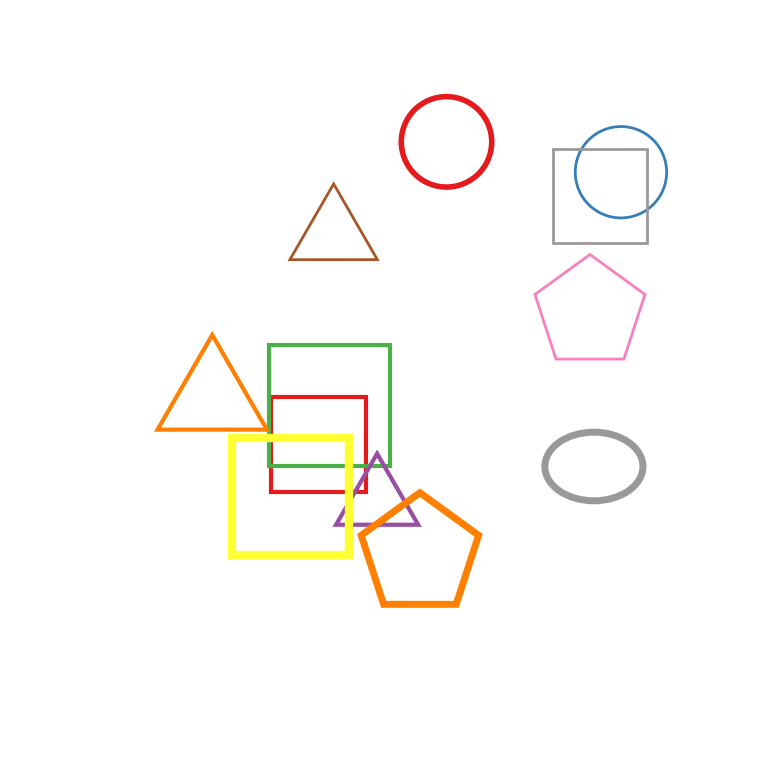[{"shape": "square", "thickness": 1.5, "radius": 0.31, "center": [0.414, 0.423]}, {"shape": "circle", "thickness": 2, "radius": 0.29, "center": [0.58, 0.816]}, {"shape": "circle", "thickness": 1, "radius": 0.3, "center": [0.806, 0.776]}, {"shape": "square", "thickness": 1.5, "radius": 0.39, "center": [0.428, 0.473]}, {"shape": "triangle", "thickness": 1.5, "radius": 0.31, "center": [0.49, 0.349]}, {"shape": "pentagon", "thickness": 2.5, "radius": 0.4, "center": [0.545, 0.28]}, {"shape": "triangle", "thickness": 1.5, "radius": 0.41, "center": [0.276, 0.483]}, {"shape": "square", "thickness": 3, "radius": 0.38, "center": [0.378, 0.355]}, {"shape": "triangle", "thickness": 1, "radius": 0.33, "center": [0.433, 0.696]}, {"shape": "pentagon", "thickness": 1, "radius": 0.38, "center": [0.766, 0.594]}, {"shape": "square", "thickness": 1, "radius": 0.3, "center": [0.779, 0.745]}, {"shape": "oval", "thickness": 2.5, "radius": 0.32, "center": [0.771, 0.394]}]